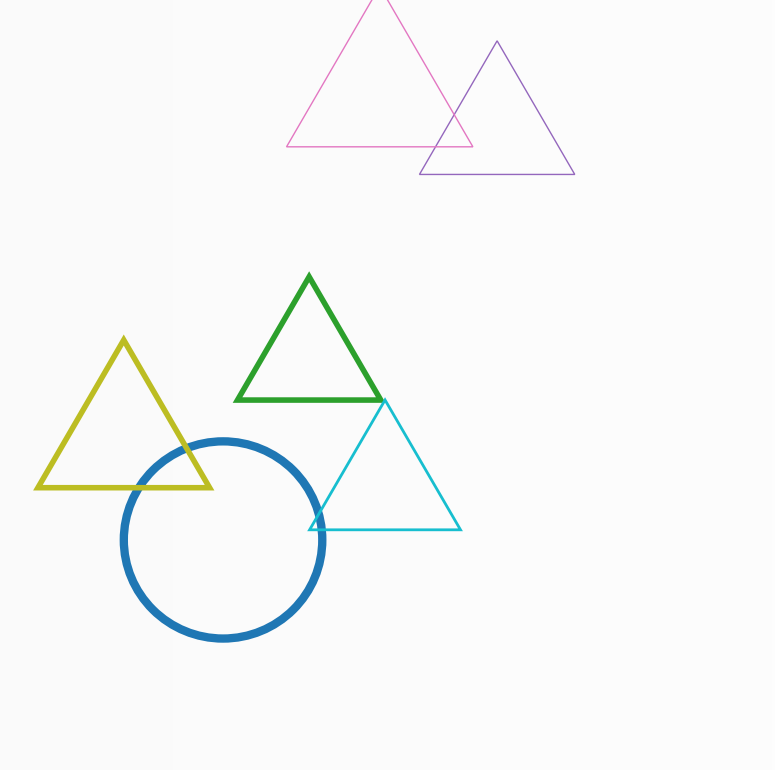[{"shape": "circle", "thickness": 3, "radius": 0.64, "center": [0.288, 0.299]}, {"shape": "triangle", "thickness": 2, "radius": 0.53, "center": [0.399, 0.534]}, {"shape": "triangle", "thickness": 0.5, "radius": 0.58, "center": [0.641, 0.831]}, {"shape": "triangle", "thickness": 0.5, "radius": 0.69, "center": [0.49, 0.879]}, {"shape": "triangle", "thickness": 2, "radius": 0.64, "center": [0.16, 0.431]}, {"shape": "triangle", "thickness": 1, "radius": 0.56, "center": [0.497, 0.368]}]